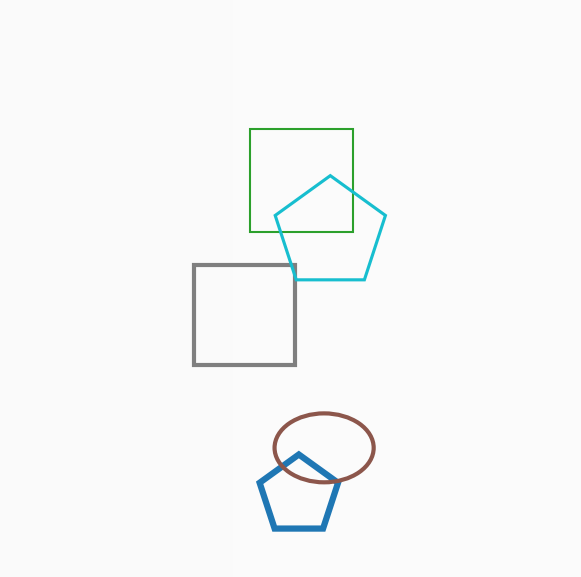[{"shape": "pentagon", "thickness": 3, "radius": 0.35, "center": [0.514, 0.141]}, {"shape": "square", "thickness": 1, "radius": 0.44, "center": [0.519, 0.686]}, {"shape": "oval", "thickness": 2, "radius": 0.43, "center": [0.558, 0.224]}, {"shape": "square", "thickness": 2, "radius": 0.44, "center": [0.421, 0.454]}, {"shape": "pentagon", "thickness": 1.5, "radius": 0.5, "center": [0.568, 0.595]}]